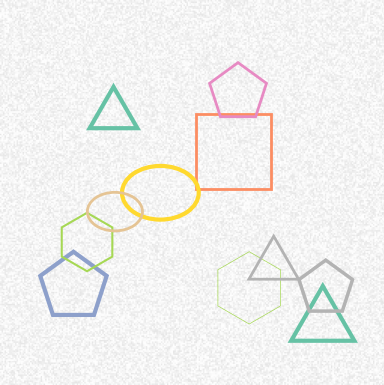[{"shape": "triangle", "thickness": 3, "radius": 0.47, "center": [0.838, 0.162]}, {"shape": "triangle", "thickness": 3, "radius": 0.36, "center": [0.295, 0.703]}, {"shape": "square", "thickness": 2, "radius": 0.49, "center": [0.607, 0.607]}, {"shape": "pentagon", "thickness": 3, "radius": 0.45, "center": [0.191, 0.255]}, {"shape": "pentagon", "thickness": 2, "radius": 0.39, "center": [0.618, 0.76]}, {"shape": "hexagon", "thickness": 0.5, "radius": 0.47, "center": [0.647, 0.252]}, {"shape": "hexagon", "thickness": 1.5, "radius": 0.38, "center": [0.226, 0.371]}, {"shape": "oval", "thickness": 3, "radius": 0.5, "center": [0.417, 0.499]}, {"shape": "oval", "thickness": 2, "radius": 0.36, "center": [0.298, 0.45]}, {"shape": "pentagon", "thickness": 2.5, "radius": 0.37, "center": [0.846, 0.251]}, {"shape": "triangle", "thickness": 2, "radius": 0.37, "center": [0.711, 0.312]}]